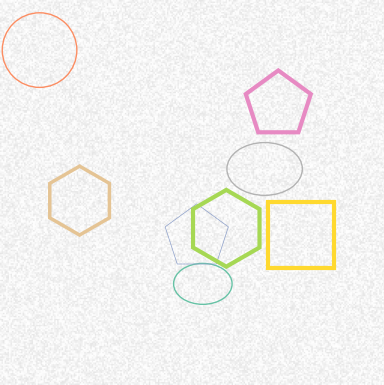[{"shape": "oval", "thickness": 1, "radius": 0.38, "center": [0.527, 0.263]}, {"shape": "circle", "thickness": 1, "radius": 0.48, "center": [0.103, 0.87]}, {"shape": "pentagon", "thickness": 0.5, "radius": 0.43, "center": [0.511, 0.384]}, {"shape": "pentagon", "thickness": 3, "radius": 0.44, "center": [0.723, 0.728]}, {"shape": "hexagon", "thickness": 3, "radius": 0.5, "center": [0.588, 0.407]}, {"shape": "square", "thickness": 3, "radius": 0.43, "center": [0.782, 0.39]}, {"shape": "hexagon", "thickness": 2.5, "radius": 0.45, "center": [0.207, 0.479]}, {"shape": "oval", "thickness": 1, "radius": 0.49, "center": [0.687, 0.561]}]